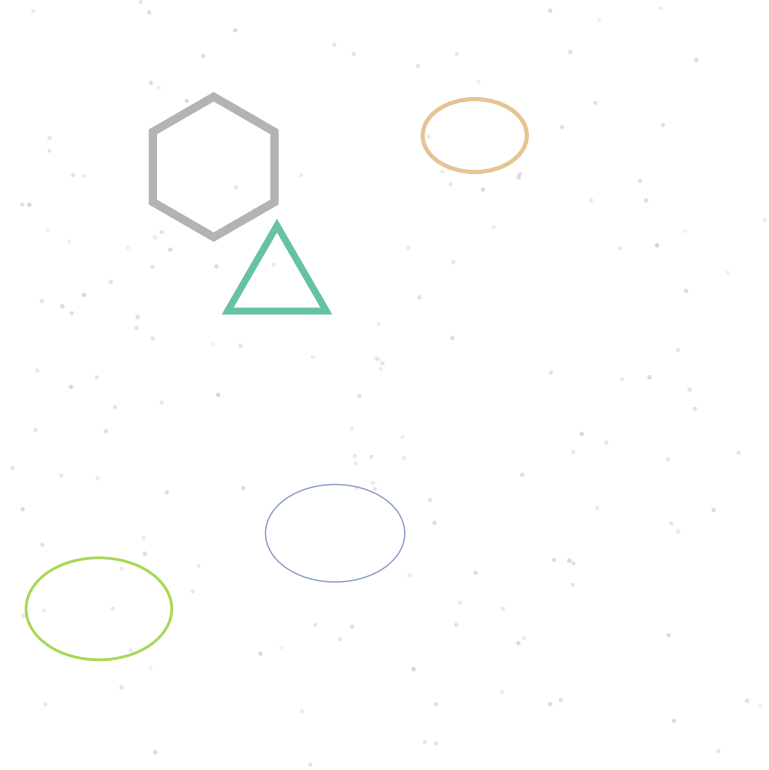[{"shape": "triangle", "thickness": 2.5, "radius": 0.37, "center": [0.36, 0.633]}, {"shape": "oval", "thickness": 0.5, "radius": 0.45, "center": [0.435, 0.307]}, {"shape": "oval", "thickness": 1, "radius": 0.47, "center": [0.128, 0.209]}, {"shape": "oval", "thickness": 1.5, "radius": 0.34, "center": [0.617, 0.824]}, {"shape": "hexagon", "thickness": 3, "radius": 0.46, "center": [0.278, 0.783]}]